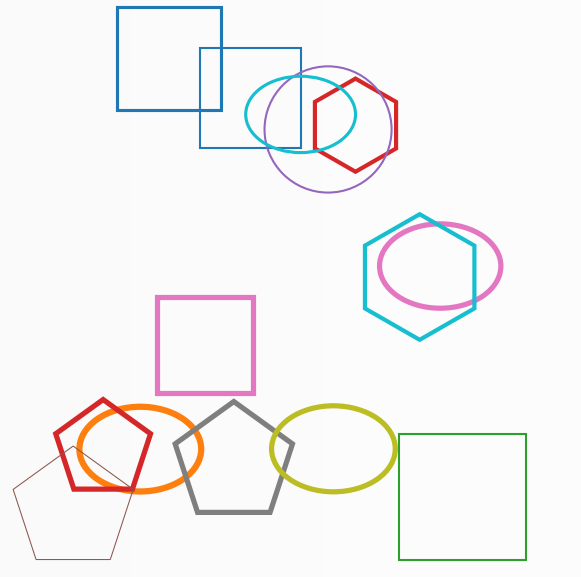[{"shape": "square", "thickness": 1, "radius": 0.43, "center": [0.431, 0.829]}, {"shape": "square", "thickness": 1.5, "radius": 0.45, "center": [0.291, 0.898]}, {"shape": "oval", "thickness": 3, "radius": 0.52, "center": [0.241, 0.221]}, {"shape": "square", "thickness": 1, "radius": 0.54, "center": [0.796, 0.139]}, {"shape": "hexagon", "thickness": 2, "radius": 0.4, "center": [0.612, 0.782]}, {"shape": "pentagon", "thickness": 2.5, "radius": 0.43, "center": [0.177, 0.222]}, {"shape": "circle", "thickness": 1, "radius": 0.55, "center": [0.564, 0.775]}, {"shape": "pentagon", "thickness": 0.5, "radius": 0.54, "center": [0.126, 0.118]}, {"shape": "oval", "thickness": 2.5, "radius": 0.52, "center": [0.757, 0.538]}, {"shape": "square", "thickness": 2.5, "radius": 0.42, "center": [0.353, 0.402]}, {"shape": "pentagon", "thickness": 2.5, "radius": 0.53, "center": [0.402, 0.198]}, {"shape": "oval", "thickness": 2.5, "radius": 0.53, "center": [0.574, 0.222]}, {"shape": "hexagon", "thickness": 2, "radius": 0.54, "center": [0.722, 0.519]}, {"shape": "oval", "thickness": 1.5, "radius": 0.47, "center": [0.517, 0.801]}]